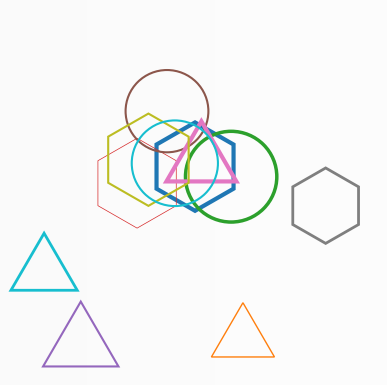[{"shape": "hexagon", "thickness": 3, "radius": 0.57, "center": [0.503, 0.567]}, {"shape": "triangle", "thickness": 1, "radius": 0.47, "center": [0.627, 0.12]}, {"shape": "circle", "thickness": 2.5, "radius": 0.59, "center": [0.597, 0.541]}, {"shape": "hexagon", "thickness": 0.5, "radius": 0.58, "center": [0.354, 0.524]}, {"shape": "triangle", "thickness": 1.5, "radius": 0.56, "center": [0.208, 0.104]}, {"shape": "circle", "thickness": 1.5, "radius": 0.53, "center": [0.431, 0.711]}, {"shape": "triangle", "thickness": 3, "radius": 0.52, "center": [0.52, 0.581]}, {"shape": "hexagon", "thickness": 2, "radius": 0.49, "center": [0.84, 0.466]}, {"shape": "hexagon", "thickness": 1.5, "radius": 0.6, "center": [0.383, 0.585]}, {"shape": "triangle", "thickness": 2, "radius": 0.49, "center": [0.114, 0.295]}, {"shape": "circle", "thickness": 1.5, "radius": 0.56, "center": [0.451, 0.576]}]